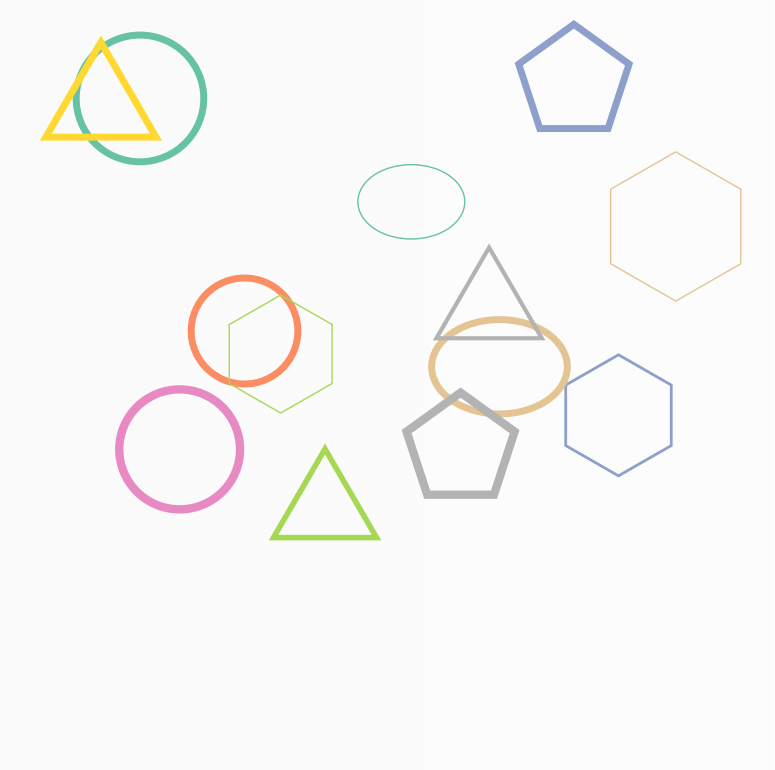[{"shape": "circle", "thickness": 2.5, "radius": 0.41, "center": [0.181, 0.872]}, {"shape": "oval", "thickness": 0.5, "radius": 0.34, "center": [0.531, 0.738]}, {"shape": "circle", "thickness": 2.5, "radius": 0.34, "center": [0.316, 0.57]}, {"shape": "hexagon", "thickness": 1, "radius": 0.39, "center": [0.798, 0.461]}, {"shape": "pentagon", "thickness": 2.5, "radius": 0.37, "center": [0.741, 0.894]}, {"shape": "circle", "thickness": 3, "radius": 0.39, "center": [0.232, 0.416]}, {"shape": "hexagon", "thickness": 0.5, "radius": 0.38, "center": [0.362, 0.54]}, {"shape": "triangle", "thickness": 2, "radius": 0.38, "center": [0.419, 0.34]}, {"shape": "triangle", "thickness": 2.5, "radius": 0.41, "center": [0.13, 0.863]}, {"shape": "oval", "thickness": 2.5, "radius": 0.44, "center": [0.644, 0.524]}, {"shape": "hexagon", "thickness": 0.5, "radius": 0.48, "center": [0.872, 0.706]}, {"shape": "triangle", "thickness": 1.5, "radius": 0.39, "center": [0.631, 0.6]}, {"shape": "pentagon", "thickness": 3, "radius": 0.37, "center": [0.594, 0.417]}]